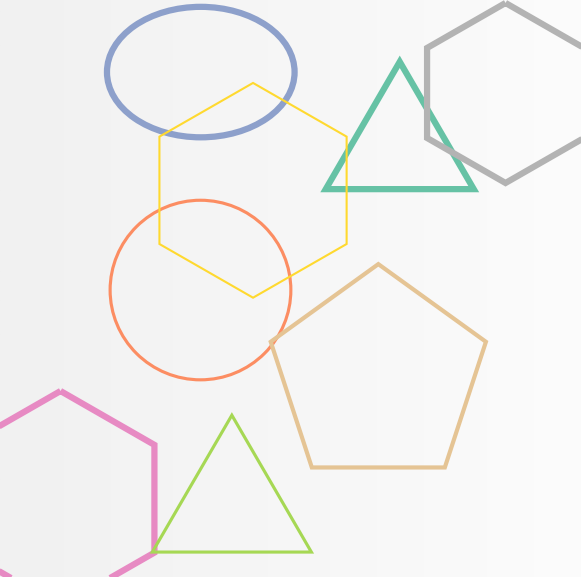[{"shape": "triangle", "thickness": 3, "radius": 0.74, "center": [0.688, 0.745]}, {"shape": "circle", "thickness": 1.5, "radius": 0.78, "center": [0.345, 0.497]}, {"shape": "oval", "thickness": 3, "radius": 0.81, "center": [0.345, 0.874]}, {"shape": "hexagon", "thickness": 3, "radius": 0.93, "center": [0.104, 0.136]}, {"shape": "triangle", "thickness": 1.5, "radius": 0.79, "center": [0.399, 0.122]}, {"shape": "hexagon", "thickness": 1, "radius": 0.93, "center": [0.435, 0.67]}, {"shape": "pentagon", "thickness": 2, "radius": 0.97, "center": [0.651, 0.347]}, {"shape": "hexagon", "thickness": 3, "radius": 0.78, "center": [0.87, 0.838]}]